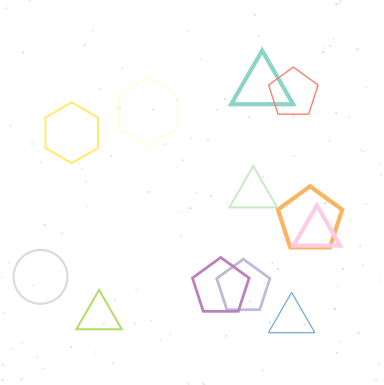[{"shape": "triangle", "thickness": 3, "radius": 0.46, "center": [0.681, 0.776]}, {"shape": "hexagon", "thickness": 0.5, "radius": 0.44, "center": [0.385, 0.71]}, {"shape": "pentagon", "thickness": 2, "radius": 0.36, "center": [0.632, 0.254]}, {"shape": "pentagon", "thickness": 1, "radius": 0.34, "center": [0.762, 0.758]}, {"shape": "triangle", "thickness": 1, "radius": 0.35, "center": [0.758, 0.171]}, {"shape": "pentagon", "thickness": 3, "radius": 0.44, "center": [0.805, 0.428]}, {"shape": "triangle", "thickness": 1.5, "radius": 0.34, "center": [0.257, 0.179]}, {"shape": "triangle", "thickness": 3, "radius": 0.35, "center": [0.823, 0.397]}, {"shape": "circle", "thickness": 1.5, "radius": 0.35, "center": [0.105, 0.281]}, {"shape": "pentagon", "thickness": 2, "radius": 0.39, "center": [0.573, 0.254]}, {"shape": "triangle", "thickness": 1.5, "radius": 0.36, "center": [0.658, 0.497]}, {"shape": "hexagon", "thickness": 1.5, "radius": 0.39, "center": [0.186, 0.655]}]